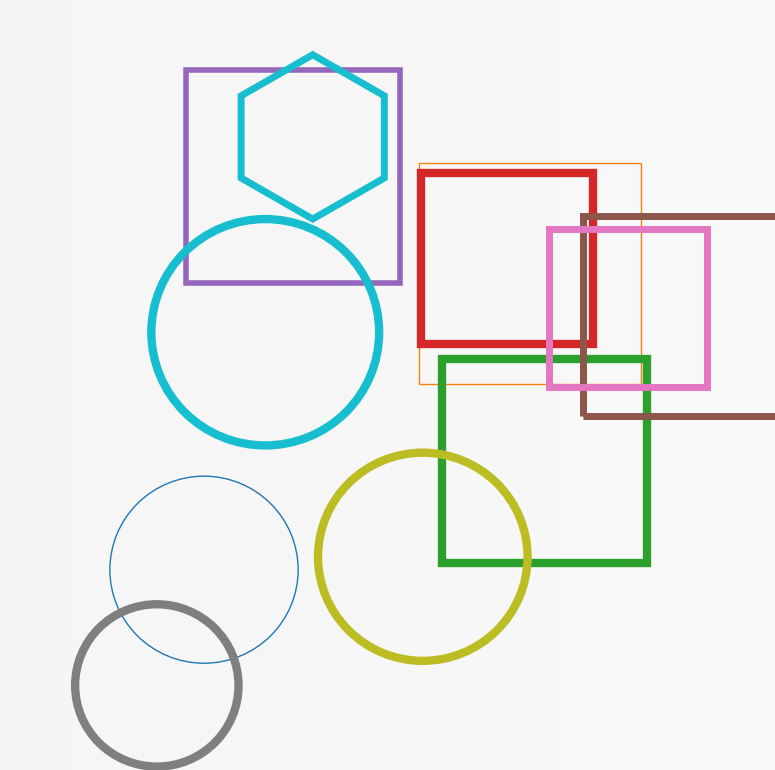[{"shape": "circle", "thickness": 0.5, "radius": 0.61, "center": [0.263, 0.26]}, {"shape": "square", "thickness": 0.5, "radius": 0.72, "center": [0.684, 0.645]}, {"shape": "square", "thickness": 3, "radius": 0.66, "center": [0.702, 0.402]}, {"shape": "square", "thickness": 3, "radius": 0.56, "center": [0.654, 0.664]}, {"shape": "square", "thickness": 2, "radius": 0.69, "center": [0.378, 0.77]}, {"shape": "square", "thickness": 2.5, "radius": 0.65, "center": [0.882, 0.59]}, {"shape": "square", "thickness": 2.5, "radius": 0.51, "center": [0.811, 0.6]}, {"shape": "circle", "thickness": 3, "radius": 0.53, "center": [0.202, 0.11]}, {"shape": "circle", "thickness": 3, "radius": 0.68, "center": [0.546, 0.277]}, {"shape": "circle", "thickness": 3, "radius": 0.73, "center": [0.342, 0.569]}, {"shape": "hexagon", "thickness": 2.5, "radius": 0.53, "center": [0.404, 0.822]}]